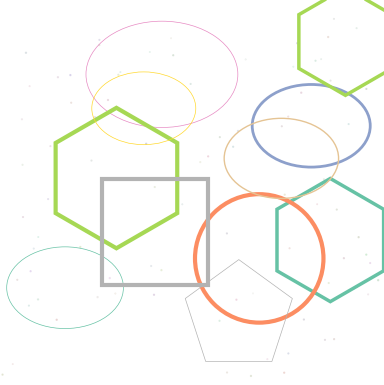[{"shape": "oval", "thickness": 0.5, "radius": 0.76, "center": [0.169, 0.253]}, {"shape": "hexagon", "thickness": 2.5, "radius": 0.8, "center": [0.858, 0.376]}, {"shape": "circle", "thickness": 3, "radius": 0.83, "center": [0.673, 0.329]}, {"shape": "oval", "thickness": 2, "radius": 0.77, "center": [0.808, 0.673]}, {"shape": "oval", "thickness": 0.5, "radius": 0.99, "center": [0.421, 0.807]}, {"shape": "hexagon", "thickness": 3, "radius": 0.91, "center": [0.302, 0.538]}, {"shape": "hexagon", "thickness": 2.5, "radius": 0.7, "center": [0.897, 0.892]}, {"shape": "oval", "thickness": 0.5, "radius": 0.68, "center": [0.373, 0.719]}, {"shape": "oval", "thickness": 1, "radius": 0.74, "center": [0.731, 0.589]}, {"shape": "square", "thickness": 3, "radius": 0.69, "center": [0.403, 0.397]}, {"shape": "pentagon", "thickness": 0.5, "radius": 0.73, "center": [0.62, 0.179]}]